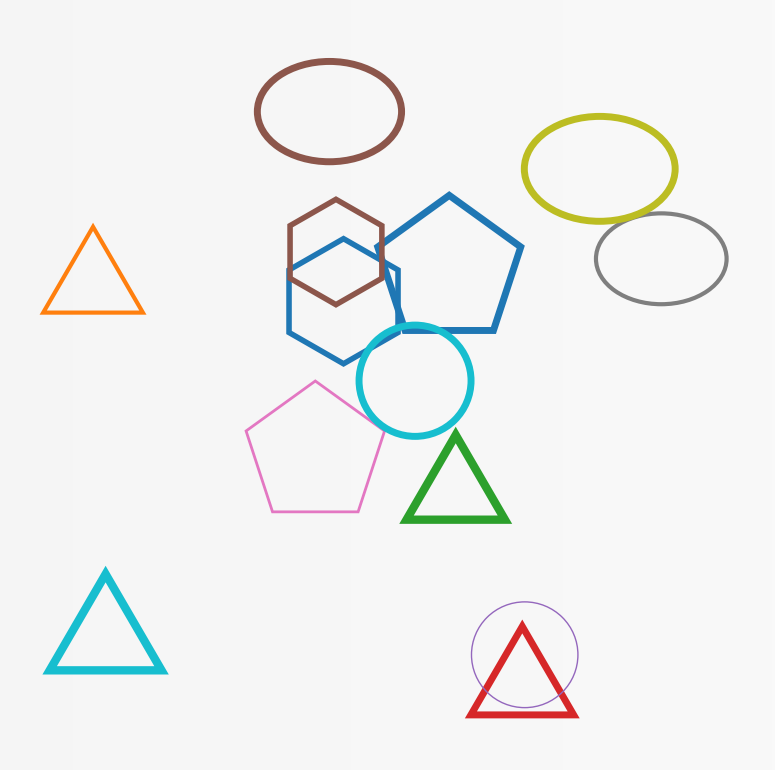[{"shape": "hexagon", "thickness": 2, "radius": 0.41, "center": [0.443, 0.609]}, {"shape": "pentagon", "thickness": 2.5, "radius": 0.48, "center": [0.58, 0.649]}, {"shape": "triangle", "thickness": 1.5, "radius": 0.37, "center": [0.12, 0.631]}, {"shape": "triangle", "thickness": 3, "radius": 0.37, "center": [0.588, 0.362]}, {"shape": "triangle", "thickness": 2.5, "radius": 0.38, "center": [0.674, 0.11]}, {"shape": "circle", "thickness": 0.5, "radius": 0.34, "center": [0.677, 0.15]}, {"shape": "oval", "thickness": 2.5, "radius": 0.47, "center": [0.425, 0.855]}, {"shape": "hexagon", "thickness": 2, "radius": 0.34, "center": [0.434, 0.673]}, {"shape": "pentagon", "thickness": 1, "radius": 0.47, "center": [0.407, 0.411]}, {"shape": "oval", "thickness": 1.5, "radius": 0.42, "center": [0.853, 0.664]}, {"shape": "oval", "thickness": 2.5, "radius": 0.49, "center": [0.774, 0.781]}, {"shape": "circle", "thickness": 2.5, "radius": 0.36, "center": [0.536, 0.506]}, {"shape": "triangle", "thickness": 3, "radius": 0.42, "center": [0.136, 0.171]}]